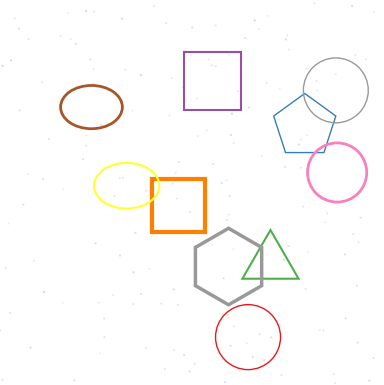[{"shape": "circle", "thickness": 1, "radius": 0.42, "center": [0.644, 0.124]}, {"shape": "pentagon", "thickness": 1, "radius": 0.42, "center": [0.792, 0.672]}, {"shape": "triangle", "thickness": 1.5, "radius": 0.42, "center": [0.702, 0.318]}, {"shape": "square", "thickness": 1.5, "radius": 0.37, "center": [0.552, 0.789]}, {"shape": "square", "thickness": 3, "radius": 0.34, "center": [0.463, 0.467]}, {"shape": "oval", "thickness": 1.5, "radius": 0.42, "center": [0.329, 0.518]}, {"shape": "oval", "thickness": 2, "radius": 0.4, "center": [0.238, 0.722]}, {"shape": "circle", "thickness": 2, "radius": 0.38, "center": [0.876, 0.552]}, {"shape": "circle", "thickness": 1, "radius": 0.42, "center": [0.872, 0.765]}, {"shape": "hexagon", "thickness": 2.5, "radius": 0.5, "center": [0.594, 0.308]}]